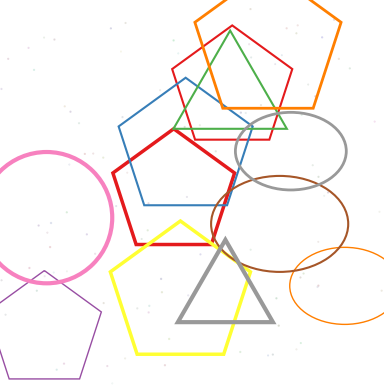[{"shape": "pentagon", "thickness": 2.5, "radius": 0.83, "center": [0.451, 0.499]}, {"shape": "pentagon", "thickness": 1.5, "radius": 0.82, "center": [0.603, 0.77]}, {"shape": "pentagon", "thickness": 1.5, "radius": 0.92, "center": [0.482, 0.615]}, {"shape": "triangle", "thickness": 1.5, "radius": 0.85, "center": [0.598, 0.75]}, {"shape": "pentagon", "thickness": 1, "radius": 0.78, "center": [0.115, 0.142]}, {"shape": "pentagon", "thickness": 2, "radius": 1.0, "center": [0.696, 0.88]}, {"shape": "oval", "thickness": 1, "radius": 0.71, "center": [0.896, 0.257]}, {"shape": "pentagon", "thickness": 2.5, "radius": 0.96, "center": [0.469, 0.235]}, {"shape": "oval", "thickness": 1.5, "radius": 0.89, "center": [0.726, 0.418]}, {"shape": "circle", "thickness": 3, "radius": 0.85, "center": [0.121, 0.435]}, {"shape": "oval", "thickness": 2, "radius": 0.72, "center": [0.755, 0.607]}, {"shape": "triangle", "thickness": 3, "radius": 0.71, "center": [0.585, 0.235]}]